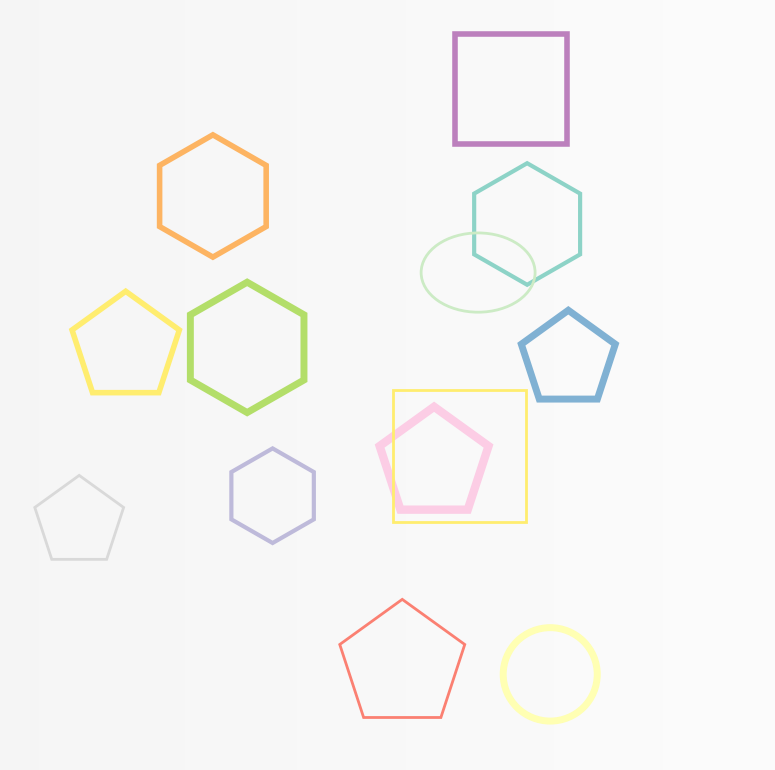[{"shape": "hexagon", "thickness": 1.5, "radius": 0.39, "center": [0.68, 0.709]}, {"shape": "circle", "thickness": 2.5, "radius": 0.3, "center": [0.71, 0.124]}, {"shape": "hexagon", "thickness": 1.5, "radius": 0.31, "center": [0.352, 0.356]}, {"shape": "pentagon", "thickness": 1, "radius": 0.42, "center": [0.519, 0.137]}, {"shape": "pentagon", "thickness": 2.5, "radius": 0.32, "center": [0.733, 0.533]}, {"shape": "hexagon", "thickness": 2, "radius": 0.4, "center": [0.275, 0.745]}, {"shape": "hexagon", "thickness": 2.5, "radius": 0.42, "center": [0.319, 0.549]}, {"shape": "pentagon", "thickness": 3, "radius": 0.37, "center": [0.56, 0.398]}, {"shape": "pentagon", "thickness": 1, "radius": 0.3, "center": [0.102, 0.322]}, {"shape": "square", "thickness": 2, "radius": 0.36, "center": [0.66, 0.885]}, {"shape": "oval", "thickness": 1, "radius": 0.37, "center": [0.617, 0.646]}, {"shape": "square", "thickness": 1, "radius": 0.43, "center": [0.593, 0.408]}, {"shape": "pentagon", "thickness": 2, "radius": 0.36, "center": [0.162, 0.549]}]